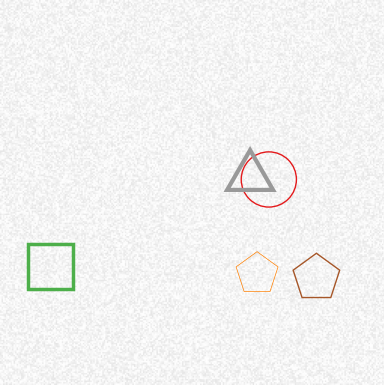[{"shape": "circle", "thickness": 1, "radius": 0.36, "center": [0.698, 0.534]}, {"shape": "square", "thickness": 2.5, "radius": 0.29, "center": [0.131, 0.308]}, {"shape": "pentagon", "thickness": 0.5, "radius": 0.29, "center": [0.668, 0.289]}, {"shape": "pentagon", "thickness": 1, "radius": 0.32, "center": [0.822, 0.279]}, {"shape": "triangle", "thickness": 3, "radius": 0.34, "center": [0.65, 0.541]}]